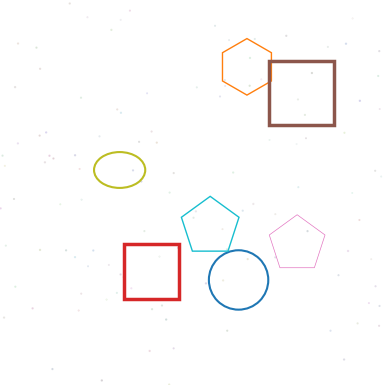[{"shape": "circle", "thickness": 1.5, "radius": 0.39, "center": [0.62, 0.273]}, {"shape": "hexagon", "thickness": 1, "radius": 0.37, "center": [0.641, 0.826]}, {"shape": "square", "thickness": 2.5, "radius": 0.36, "center": [0.393, 0.295]}, {"shape": "square", "thickness": 2.5, "radius": 0.42, "center": [0.784, 0.758]}, {"shape": "pentagon", "thickness": 0.5, "radius": 0.38, "center": [0.772, 0.366]}, {"shape": "oval", "thickness": 1.5, "radius": 0.33, "center": [0.311, 0.558]}, {"shape": "pentagon", "thickness": 1, "radius": 0.39, "center": [0.546, 0.411]}]